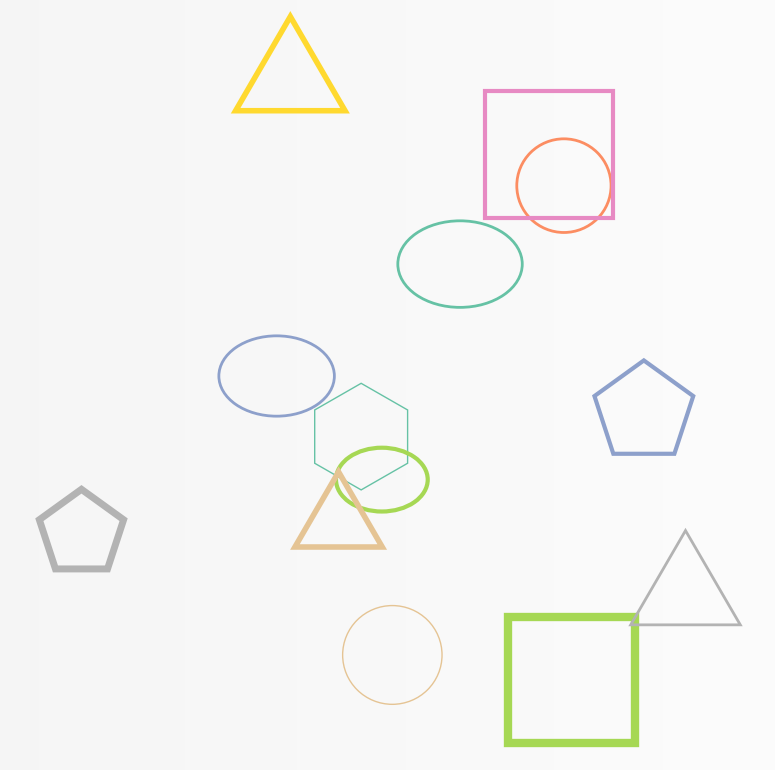[{"shape": "hexagon", "thickness": 0.5, "radius": 0.35, "center": [0.466, 0.433]}, {"shape": "oval", "thickness": 1, "radius": 0.4, "center": [0.594, 0.657]}, {"shape": "circle", "thickness": 1, "radius": 0.3, "center": [0.728, 0.759]}, {"shape": "pentagon", "thickness": 1.5, "radius": 0.34, "center": [0.831, 0.465]}, {"shape": "oval", "thickness": 1, "radius": 0.37, "center": [0.357, 0.512]}, {"shape": "square", "thickness": 1.5, "radius": 0.41, "center": [0.708, 0.8]}, {"shape": "square", "thickness": 3, "radius": 0.41, "center": [0.737, 0.117]}, {"shape": "oval", "thickness": 1.5, "radius": 0.3, "center": [0.493, 0.377]}, {"shape": "triangle", "thickness": 2, "radius": 0.41, "center": [0.375, 0.897]}, {"shape": "triangle", "thickness": 2, "radius": 0.33, "center": [0.437, 0.322]}, {"shape": "circle", "thickness": 0.5, "radius": 0.32, "center": [0.506, 0.149]}, {"shape": "pentagon", "thickness": 2.5, "radius": 0.29, "center": [0.105, 0.307]}, {"shape": "triangle", "thickness": 1, "radius": 0.41, "center": [0.885, 0.229]}]